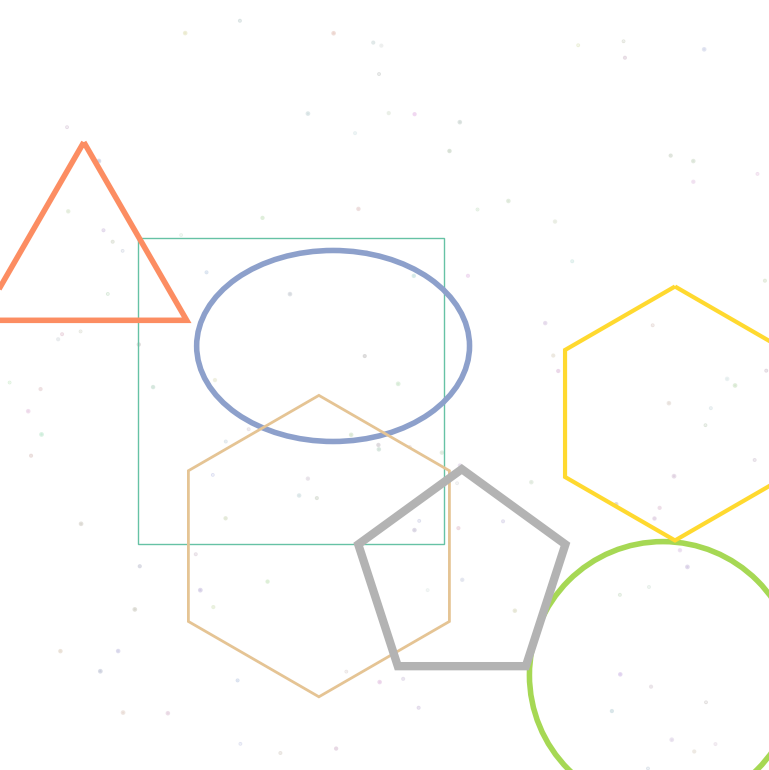[{"shape": "square", "thickness": 0.5, "radius": 0.99, "center": [0.378, 0.492]}, {"shape": "triangle", "thickness": 2, "radius": 0.77, "center": [0.109, 0.661]}, {"shape": "oval", "thickness": 2, "radius": 0.89, "center": [0.433, 0.551]}, {"shape": "circle", "thickness": 2, "radius": 0.87, "center": [0.861, 0.123]}, {"shape": "hexagon", "thickness": 1.5, "radius": 0.82, "center": [0.877, 0.463]}, {"shape": "hexagon", "thickness": 1, "radius": 0.98, "center": [0.414, 0.291]}, {"shape": "pentagon", "thickness": 3, "radius": 0.71, "center": [0.6, 0.249]}]